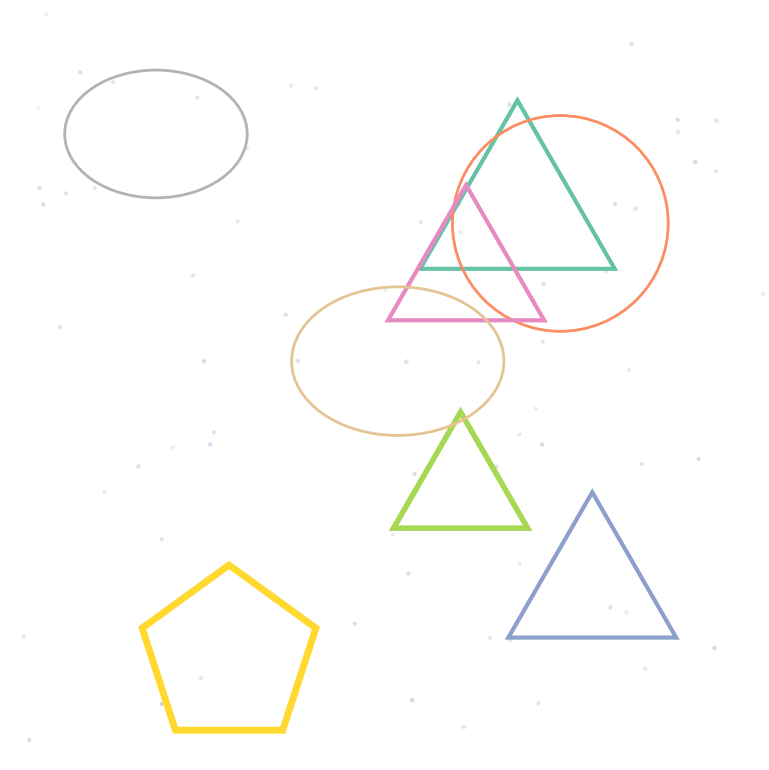[{"shape": "triangle", "thickness": 1.5, "radius": 0.73, "center": [0.672, 0.724]}, {"shape": "circle", "thickness": 1, "radius": 0.7, "center": [0.728, 0.71]}, {"shape": "triangle", "thickness": 1.5, "radius": 0.63, "center": [0.769, 0.235]}, {"shape": "triangle", "thickness": 1.5, "radius": 0.59, "center": [0.605, 0.643]}, {"shape": "triangle", "thickness": 2, "radius": 0.5, "center": [0.598, 0.364]}, {"shape": "pentagon", "thickness": 2.5, "radius": 0.59, "center": [0.297, 0.148]}, {"shape": "oval", "thickness": 1, "radius": 0.69, "center": [0.517, 0.531]}, {"shape": "oval", "thickness": 1, "radius": 0.59, "center": [0.203, 0.826]}]